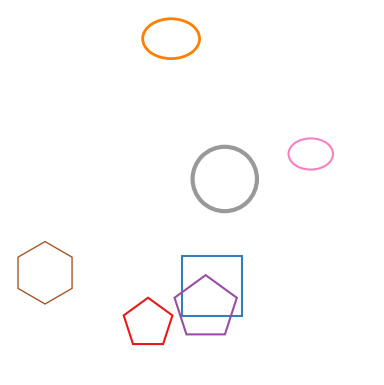[{"shape": "pentagon", "thickness": 1.5, "radius": 0.33, "center": [0.385, 0.16]}, {"shape": "square", "thickness": 1.5, "radius": 0.39, "center": [0.551, 0.257]}, {"shape": "pentagon", "thickness": 1.5, "radius": 0.43, "center": [0.534, 0.2]}, {"shape": "oval", "thickness": 2, "radius": 0.37, "center": [0.444, 0.899]}, {"shape": "hexagon", "thickness": 1, "radius": 0.41, "center": [0.117, 0.292]}, {"shape": "oval", "thickness": 1.5, "radius": 0.29, "center": [0.807, 0.6]}, {"shape": "circle", "thickness": 3, "radius": 0.42, "center": [0.584, 0.535]}]